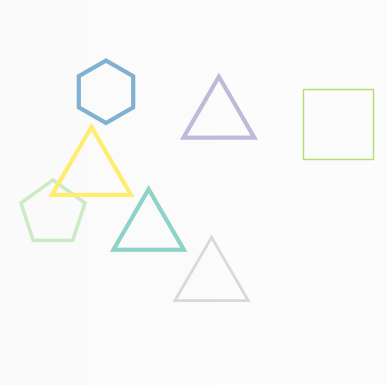[{"shape": "triangle", "thickness": 3, "radius": 0.52, "center": [0.384, 0.404]}, {"shape": "triangle", "thickness": 3, "radius": 0.53, "center": [0.565, 0.695]}, {"shape": "hexagon", "thickness": 3, "radius": 0.41, "center": [0.274, 0.762]}, {"shape": "square", "thickness": 1, "radius": 0.46, "center": [0.872, 0.677]}, {"shape": "triangle", "thickness": 2, "radius": 0.55, "center": [0.546, 0.274]}, {"shape": "pentagon", "thickness": 2.5, "radius": 0.43, "center": [0.137, 0.446]}, {"shape": "triangle", "thickness": 3, "radius": 0.59, "center": [0.236, 0.553]}]